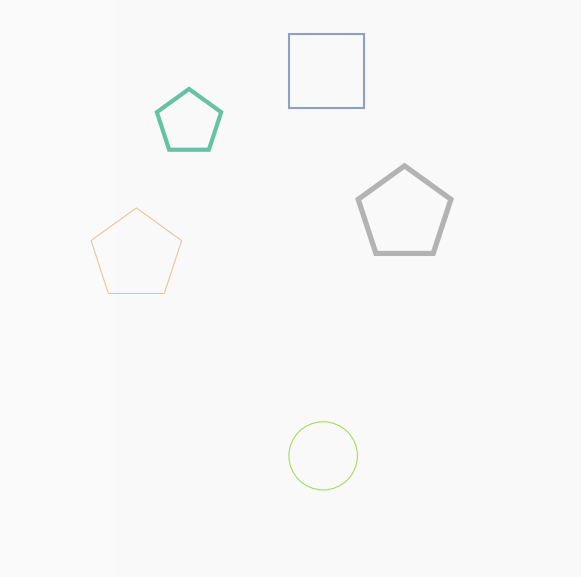[{"shape": "pentagon", "thickness": 2, "radius": 0.29, "center": [0.325, 0.787]}, {"shape": "square", "thickness": 1, "radius": 0.32, "center": [0.562, 0.876]}, {"shape": "circle", "thickness": 0.5, "radius": 0.29, "center": [0.556, 0.21]}, {"shape": "pentagon", "thickness": 0.5, "radius": 0.41, "center": [0.235, 0.557]}, {"shape": "pentagon", "thickness": 2.5, "radius": 0.42, "center": [0.696, 0.628]}]